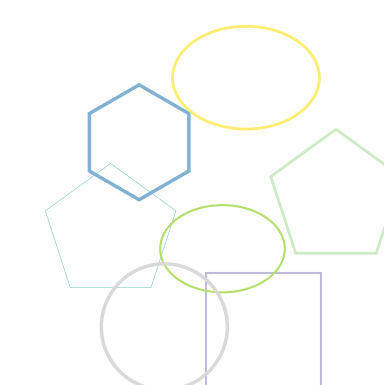[{"shape": "pentagon", "thickness": 0.5, "radius": 0.89, "center": [0.287, 0.397]}, {"shape": "square", "thickness": 1.5, "radius": 0.74, "center": [0.685, 0.141]}, {"shape": "hexagon", "thickness": 2.5, "radius": 0.75, "center": [0.361, 0.63]}, {"shape": "oval", "thickness": 1.5, "radius": 0.81, "center": [0.578, 0.354]}, {"shape": "circle", "thickness": 2.5, "radius": 0.82, "center": [0.427, 0.151]}, {"shape": "pentagon", "thickness": 2, "radius": 0.89, "center": [0.873, 0.486]}, {"shape": "oval", "thickness": 2, "radius": 0.95, "center": [0.639, 0.798]}]